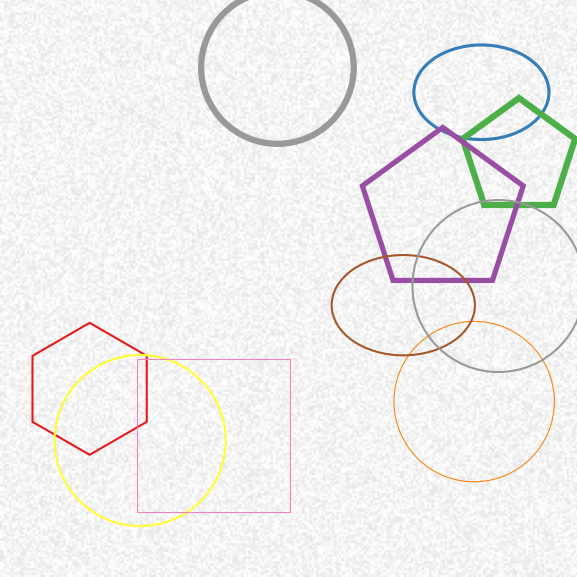[{"shape": "hexagon", "thickness": 1, "radius": 0.57, "center": [0.155, 0.326]}, {"shape": "oval", "thickness": 1.5, "radius": 0.58, "center": [0.834, 0.839]}, {"shape": "pentagon", "thickness": 3, "radius": 0.51, "center": [0.899, 0.727]}, {"shape": "pentagon", "thickness": 2.5, "radius": 0.73, "center": [0.767, 0.632]}, {"shape": "circle", "thickness": 0.5, "radius": 0.69, "center": [0.821, 0.304]}, {"shape": "circle", "thickness": 1, "radius": 0.74, "center": [0.243, 0.236]}, {"shape": "oval", "thickness": 1, "radius": 0.62, "center": [0.698, 0.471]}, {"shape": "square", "thickness": 0.5, "radius": 0.66, "center": [0.37, 0.244]}, {"shape": "circle", "thickness": 3, "radius": 0.66, "center": [0.48, 0.882]}, {"shape": "circle", "thickness": 1, "radius": 0.74, "center": [0.863, 0.504]}]